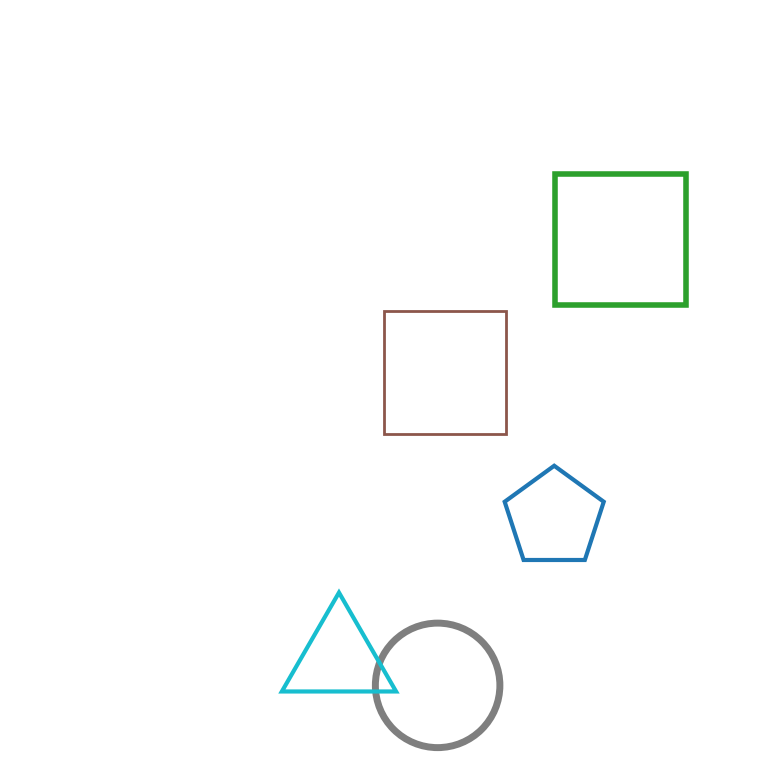[{"shape": "pentagon", "thickness": 1.5, "radius": 0.34, "center": [0.72, 0.327]}, {"shape": "square", "thickness": 2, "radius": 0.43, "center": [0.806, 0.689]}, {"shape": "square", "thickness": 1, "radius": 0.4, "center": [0.578, 0.516]}, {"shape": "circle", "thickness": 2.5, "radius": 0.4, "center": [0.568, 0.11]}, {"shape": "triangle", "thickness": 1.5, "radius": 0.43, "center": [0.44, 0.145]}]